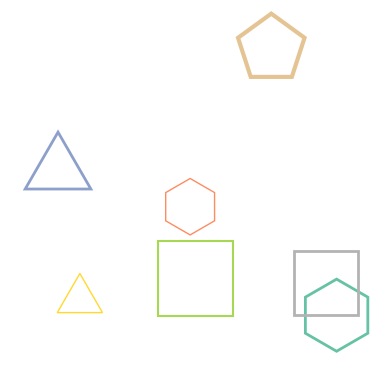[{"shape": "hexagon", "thickness": 2, "radius": 0.47, "center": [0.874, 0.181]}, {"shape": "hexagon", "thickness": 1, "radius": 0.37, "center": [0.494, 0.463]}, {"shape": "triangle", "thickness": 2, "radius": 0.49, "center": [0.151, 0.558]}, {"shape": "square", "thickness": 1.5, "radius": 0.48, "center": [0.508, 0.277]}, {"shape": "triangle", "thickness": 1, "radius": 0.34, "center": [0.207, 0.222]}, {"shape": "pentagon", "thickness": 3, "radius": 0.45, "center": [0.705, 0.874]}, {"shape": "square", "thickness": 2, "radius": 0.42, "center": [0.847, 0.265]}]